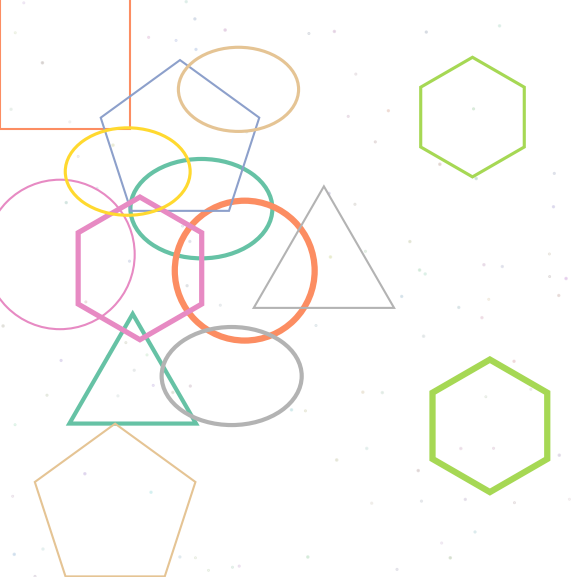[{"shape": "triangle", "thickness": 2, "radius": 0.63, "center": [0.23, 0.329]}, {"shape": "oval", "thickness": 2, "radius": 0.61, "center": [0.349, 0.638]}, {"shape": "square", "thickness": 1, "radius": 0.56, "center": [0.113, 0.889]}, {"shape": "circle", "thickness": 3, "radius": 0.61, "center": [0.424, 0.531]}, {"shape": "pentagon", "thickness": 1, "radius": 0.72, "center": [0.312, 0.751]}, {"shape": "hexagon", "thickness": 2.5, "radius": 0.62, "center": [0.242, 0.534]}, {"shape": "circle", "thickness": 1, "radius": 0.65, "center": [0.104, 0.559]}, {"shape": "hexagon", "thickness": 1.5, "radius": 0.52, "center": [0.818, 0.796]}, {"shape": "hexagon", "thickness": 3, "radius": 0.57, "center": [0.848, 0.262]}, {"shape": "oval", "thickness": 1.5, "radius": 0.54, "center": [0.221, 0.702]}, {"shape": "oval", "thickness": 1.5, "radius": 0.52, "center": [0.413, 0.844]}, {"shape": "pentagon", "thickness": 1, "radius": 0.73, "center": [0.199, 0.119]}, {"shape": "triangle", "thickness": 1, "radius": 0.7, "center": [0.561, 0.536]}, {"shape": "oval", "thickness": 2, "radius": 0.61, "center": [0.401, 0.348]}]